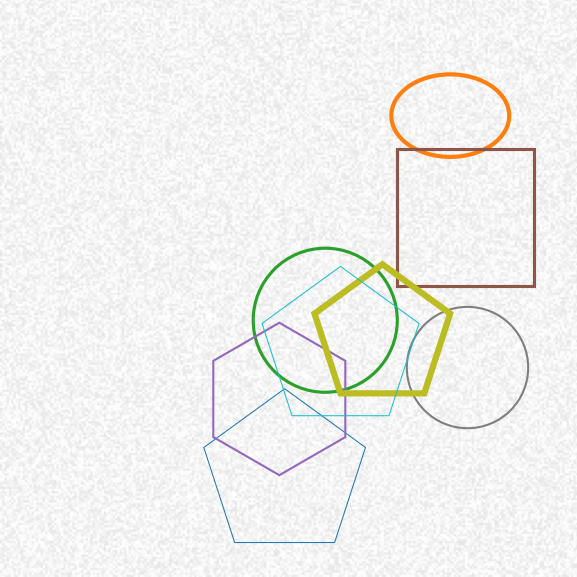[{"shape": "pentagon", "thickness": 0.5, "radius": 0.74, "center": [0.493, 0.179]}, {"shape": "oval", "thickness": 2, "radius": 0.51, "center": [0.78, 0.799]}, {"shape": "circle", "thickness": 1.5, "radius": 0.62, "center": [0.563, 0.445]}, {"shape": "hexagon", "thickness": 1, "radius": 0.66, "center": [0.484, 0.308]}, {"shape": "square", "thickness": 1.5, "radius": 0.59, "center": [0.805, 0.623]}, {"shape": "circle", "thickness": 1, "radius": 0.53, "center": [0.81, 0.363]}, {"shape": "pentagon", "thickness": 3, "radius": 0.62, "center": [0.662, 0.418]}, {"shape": "pentagon", "thickness": 0.5, "radius": 0.71, "center": [0.59, 0.395]}]